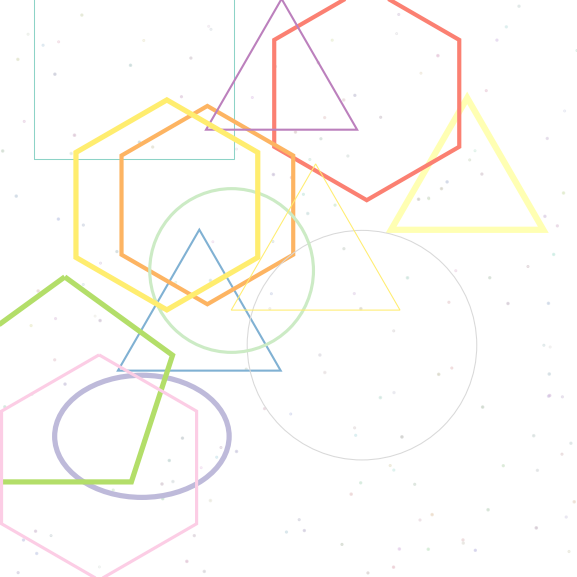[{"shape": "square", "thickness": 0.5, "radius": 0.86, "center": [0.232, 0.896]}, {"shape": "triangle", "thickness": 3, "radius": 0.76, "center": [0.809, 0.677]}, {"shape": "oval", "thickness": 2.5, "radius": 0.76, "center": [0.246, 0.244]}, {"shape": "hexagon", "thickness": 2, "radius": 0.92, "center": [0.635, 0.838]}, {"shape": "triangle", "thickness": 1, "radius": 0.81, "center": [0.345, 0.439]}, {"shape": "hexagon", "thickness": 2, "radius": 0.86, "center": [0.359, 0.644]}, {"shape": "pentagon", "thickness": 2.5, "radius": 0.98, "center": [0.112, 0.323]}, {"shape": "hexagon", "thickness": 1.5, "radius": 0.97, "center": [0.172, 0.19]}, {"shape": "circle", "thickness": 0.5, "radius": 0.99, "center": [0.627, 0.401]}, {"shape": "triangle", "thickness": 1, "radius": 0.76, "center": [0.488, 0.85]}, {"shape": "circle", "thickness": 1.5, "radius": 0.71, "center": [0.401, 0.531]}, {"shape": "hexagon", "thickness": 2.5, "radius": 0.91, "center": [0.289, 0.644]}, {"shape": "triangle", "thickness": 0.5, "radius": 0.84, "center": [0.547, 0.547]}]